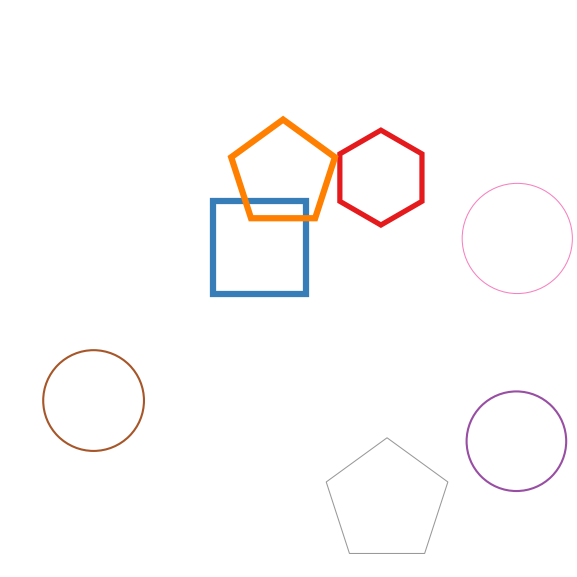[{"shape": "hexagon", "thickness": 2.5, "radius": 0.41, "center": [0.66, 0.692]}, {"shape": "square", "thickness": 3, "radius": 0.4, "center": [0.45, 0.57]}, {"shape": "circle", "thickness": 1, "radius": 0.43, "center": [0.894, 0.235]}, {"shape": "pentagon", "thickness": 3, "radius": 0.47, "center": [0.49, 0.698]}, {"shape": "circle", "thickness": 1, "radius": 0.44, "center": [0.162, 0.306]}, {"shape": "circle", "thickness": 0.5, "radius": 0.48, "center": [0.896, 0.586]}, {"shape": "pentagon", "thickness": 0.5, "radius": 0.55, "center": [0.67, 0.13]}]